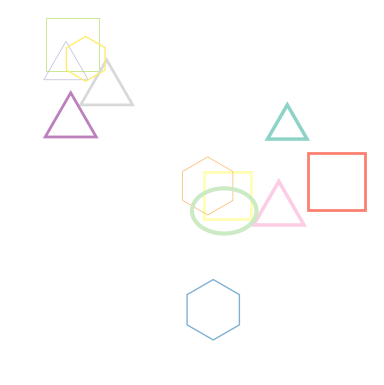[{"shape": "triangle", "thickness": 2.5, "radius": 0.3, "center": [0.746, 0.668]}, {"shape": "square", "thickness": 2, "radius": 0.31, "center": [0.59, 0.492]}, {"shape": "triangle", "thickness": 0.5, "radius": 0.33, "center": [0.171, 0.826]}, {"shape": "square", "thickness": 2, "radius": 0.37, "center": [0.875, 0.528]}, {"shape": "hexagon", "thickness": 1, "radius": 0.39, "center": [0.554, 0.195]}, {"shape": "hexagon", "thickness": 0.5, "radius": 0.38, "center": [0.54, 0.517]}, {"shape": "square", "thickness": 0.5, "radius": 0.34, "center": [0.189, 0.884]}, {"shape": "triangle", "thickness": 2.5, "radius": 0.38, "center": [0.724, 0.453]}, {"shape": "triangle", "thickness": 2, "radius": 0.39, "center": [0.277, 0.767]}, {"shape": "triangle", "thickness": 2, "radius": 0.38, "center": [0.184, 0.683]}, {"shape": "oval", "thickness": 3, "radius": 0.42, "center": [0.582, 0.452]}, {"shape": "hexagon", "thickness": 1, "radius": 0.29, "center": [0.223, 0.847]}]